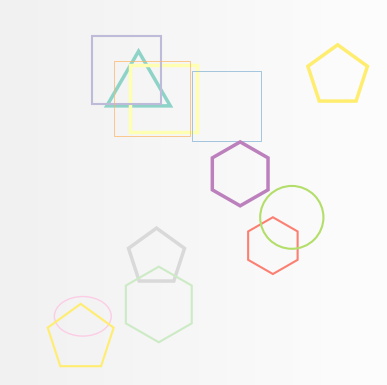[{"shape": "triangle", "thickness": 2.5, "radius": 0.47, "center": [0.358, 0.772]}, {"shape": "square", "thickness": 2.5, "radius": 0.43, "center": [0.423, 0.744]}, {"shape": "square", "thickness": 1.5, "radius": 0.44, "center": [0.326, 0.818]}, {"shape": "hexagon", "thickness": 1.5, "radius": 0.37, "center": [0.704, 0.362]}, {"shape": "square", "thickness": 0.5, "radius": 0.45, "center": [0.585, 0.724]}, {"shape": "square", "thickness": 0.5, "radius": 0.49, "center": [0.393, 0.744]}, {"shape": "circle", "thickness": 1.5, "radius": 0.41, "center": [0.753, 0.435]}, {"shape": "oval", "thickness": 1, "radius": 0.37, "center": [0.214, 0.178]}, {"shape": "pentagon", "thickness": 2.5, "radius": 0.38, "center": [0.404, 0.331]}, {"shape": "hexagon", "thickness": 2.5, "radius": 0.41, "center": [0.62, 0.548]}, {"shape": "hexagon", "thickness": 1.5, "radius": 0.49, "center": [0.41, 0.209]}, {"shape": "pentagon", "thickness": 2.5, "radius": 0.4, "center": [0.871, 0.803]}, {"shape": "pentagon", "thickness": 1.5, "radius": 0.45, "center": [0.208, 0.121]}]